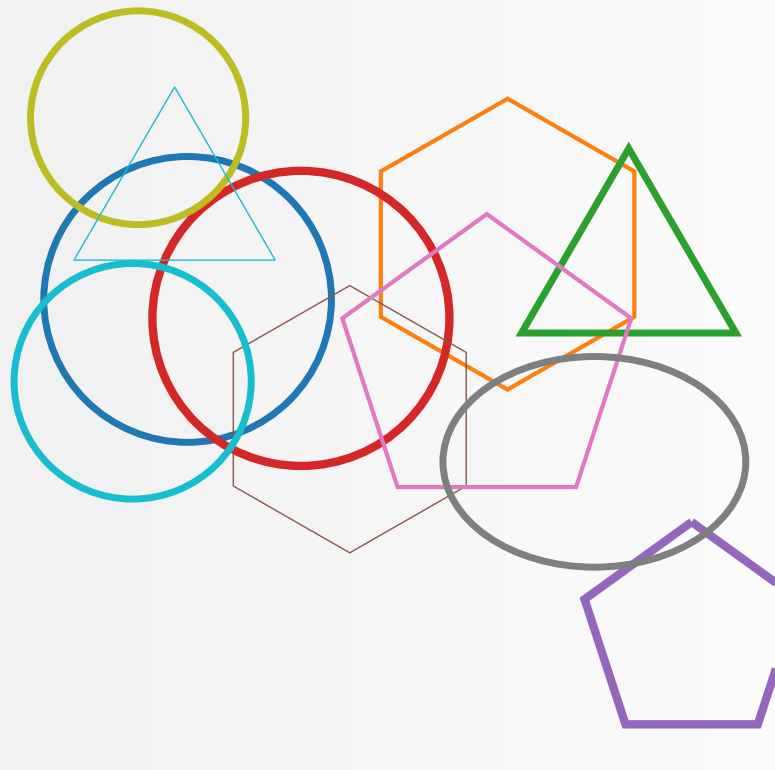[{"shape": "circle", "thickness": 2.5, "radius": 0.93, "center": [0.242, 0.611]}, {"shape": "hexagon", "thickness": 1.5, "radius": 0.94, "center": [0.655, 0.683]}, {"shape": "triangle", "thickness": 2.5, "radius": 0.8, "center": [0.811, 0.647]}, {"shape": "circle", "thickness": 3, "radius": 0.96, "center": [0.388, 0.587]}, {"shape": "pentagon", "thickness": 3, "radius": 0.73, "center": [0.892, 0.177]}, {"shape": "hexagon", "thickness": 0.5, "radius": 0.87, "center": [0.451, 0.456]}, {"shape": "pentagon", "thickness": 1.5, "radius": 0.98, "center": [0.628, 0.526]}, {"shape": "oval", "thickness": 2.5, "radius": 0.98, "center": [0.767, 0.4]}, {"shape": "circle", "thickness": 2.5, "radius": 0.69, "center": [0.178, 0.847]}, {"shape": "circle", "thickness": 2.5, "radius": 0.77, "center": [0.171, 0.505]}, {"shape": "triangle", "thickness": 0.5, "radius": 0.75, "center": [0.225, 0.737]}]